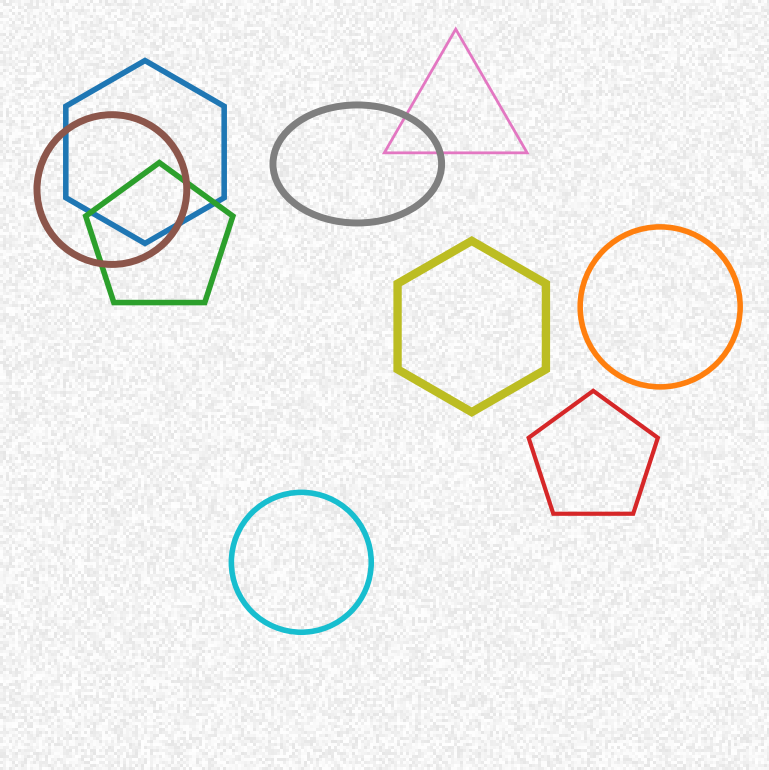[{"shape": "hexagon", "thickness": 2, "radius": 0.59, "center": [0.188, 0.803]}, {"shape": "circle", "thickness": 2, "radius": 0.52, "center": [0.857, 0.601]}, {"shape": "pentagon", "thickness": 2, "radius": 0.5, "center": [0.207, 0.688]}, {"shape": "pentagon", "thickness": 1.5, "radius": 0.44, "center": [0.77, 0.404]}, {"shape": "circle", "thickness": 2.5, "radius": 0.49, "center": [0.145, 0.754]}, {"shape": "triangle", "thickness": 1, "radius": 0.54, "center": [0.592, 0.855]}, {"shape": "oval", "thickness": 2.5, "radius": 0.55, "center": [0.464, 0.787]}, {"shape": "hexagon", "thickness": 3, "radius": 0.56, "center": [0.613, 0.576]}, {"shape": "circle", "thickness": 2, "radius": 0.45, "center": [0.391, 0.27]}]